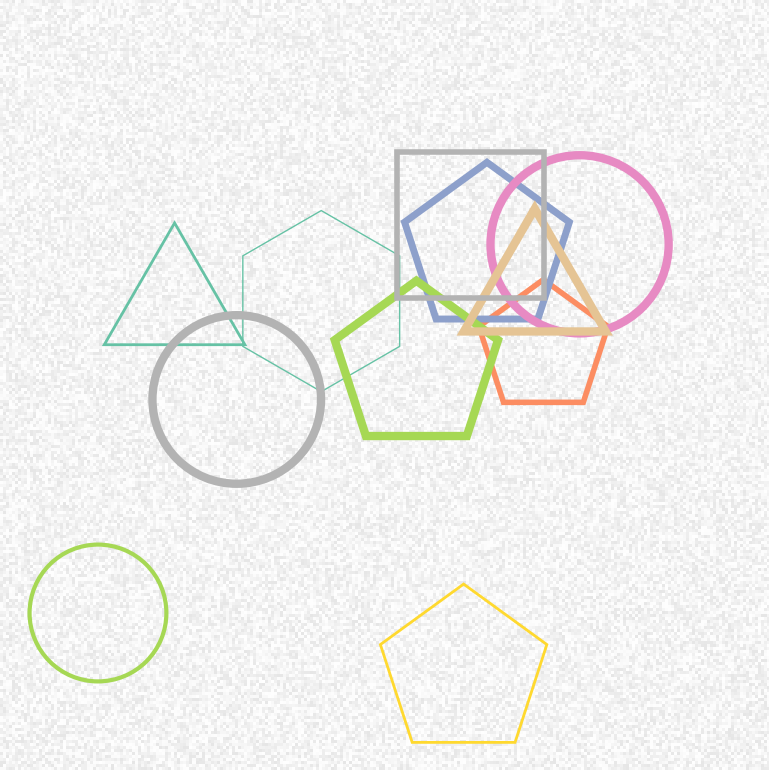[{"shape": "hexagon", "thickness": 0.5, "radius": 0.59, "center": [0.417, 0.609]}, {"shape": "triangle", "thickness": 1, "radius": 0.53, "center": [0.227, 0.605]}, {"shape": "pentagon", "thickness": 2, "radius": 0.44, "center": [0.706, 0.549]}, {"shape": "pentagon", "thickness": 2.5, "radius": 0.56, "center": [0.632, 0.677]}, {"shape": "circle", "thickness": 3, "radius": 0.58, "center": [0.753, 0.683]}, {"shape": "pentagon", "thickness": 3, "radius": 0.56, "center": [0.541, 0.524]}, {"shape": "circle", "thickness": 1.5, "radius": 0.44, "center": [0.127, 0.204]}, {"shape": "pentagon", "thickness": 1, "radius": 0.57, "center": [0.602, 0.128]}, {"shape": "triangle", "thickness": 3, "radius": 0.53, "center": [0.695, 0.623]}, {"shape": "circle", "thickness": 3, "radius": 0.55, "center": [0.307, 0.481]}, {"shape": "square", "thickness": 2, "radius": 0.48, "center": [0.611, 0.708]}]